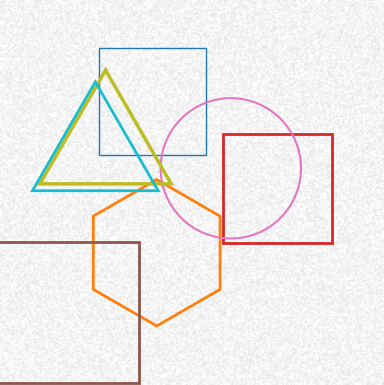[{"shape": "square", "thickness": 1, "radius": 0.69, "center": [0.396, 0.737]}, {"shape": "hexagon", "thickness": 2, "radius": 0.95, "center": [0.407, 0.343]}, {"shape": "square", "thickness": 2, "radius": 0.71, "center": [0.72, 0.51]}, {"shape": "square", "thickness": 2, "radius": 0.92, "center": [0.177, 0.189]}, {"shape": "circle", "thickness": 1.5, "radius": 0.91, "center": [0.6, 0.563]}, {"shape": "triangle", "thickness": 2.5, "radius": 0.98, "center": [0.274, 0.621]}, {"shape": "triangle", "thickness": 2, "radius": 0.94, "center": [0.248, 0.599]}]